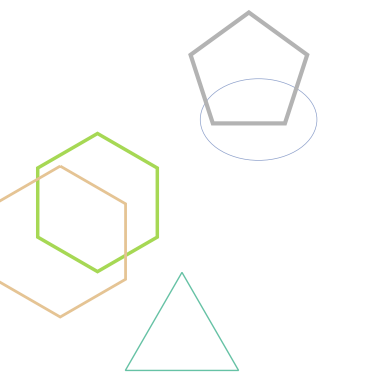[{"shape": "triangle", "thickness": 1, "radius": 0.85, "center": [0.473, 0.123]}, {"shape": "oval", "thickness": 0.5, "radius": 0.76, "center": [0.672, 0.689]}, {"shape": "hexagon", "thickness": 2.5, "radius": 0.9, "center": [0.253, 0.474]}, {"shape": "hexagon", "thickness": 2, "radius": 0.98, "center": [0.156, 0.373]}, {"shape": "pentagon", "thickness": 3, "radius": 0.8, "center": [0.646, 0.808]}]